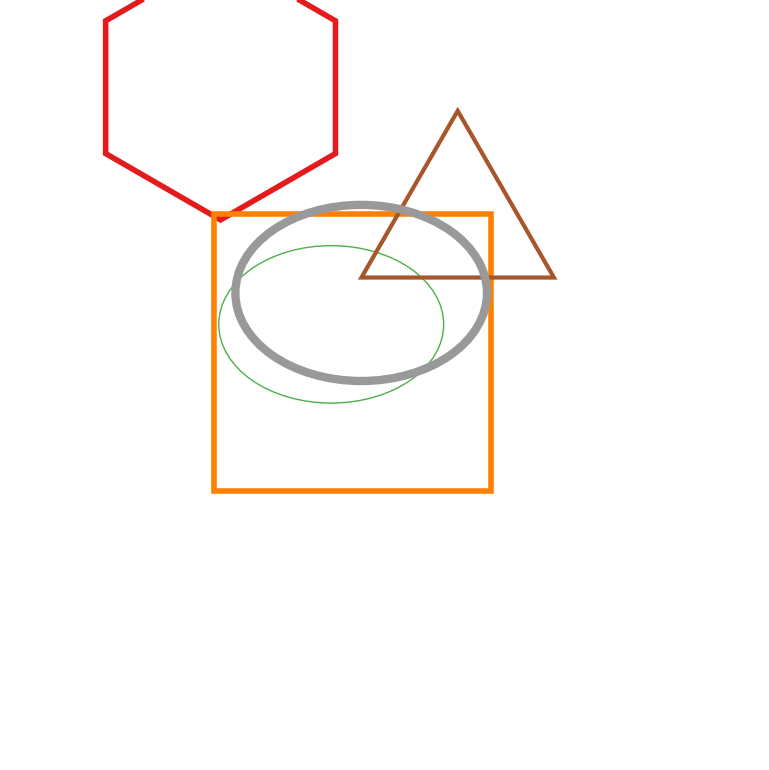[{"shape": "hexagon", "thickness": 2, "radius": 0.86, "center": [0.286, 0.887]}, {"shape": "oval", "thickness": 0.5, "radius": 0.73, "center": [0.43, 0.579]}, {"shape": "square", "thickness": 2, "radius": 0.9, "center": [0.458, 0.543]}, {"shape": "triangle", "thickness": 1.5, "radius": 0.72, "center": [0.594, 0.712]}, {"shape": "oval", "thickness": 3, "radius": 0.82, "center": [0.469, 0.62]}]